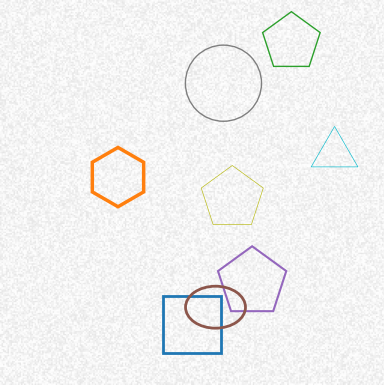[{"shape": "square", "thickness": 2, "radius": 0.37, "center": [0.499, 0.157]}, {"shape": "hexagon", "thickness": 2.5, "radius": 0.38, "center": [0.306, 0.54]}, {"shape": "pentagon", "thickness": 1, "radius": 0.39, "center": [0.757, 0.891]}, {"shape": "pentagon", "thickness": 1.5, "radius": 0.47, "center": [0.655, 0.267]}, {"shape": "oval", "thickness": 2, "radius": 0.39, "center": [0.56, 0.202]}, {"shape": "circle", "thickness": 1, "radius": 0.49, "center": [0.58, 0.784]}, {"shape": "pentagon", "thickness": 0.5, "radius": 0.42, "center": [0.603, 0.485]}, {"shape": "triangle", "thickness": 0.5, "radius": 0.35, "center": [0.869, 0.602]}]